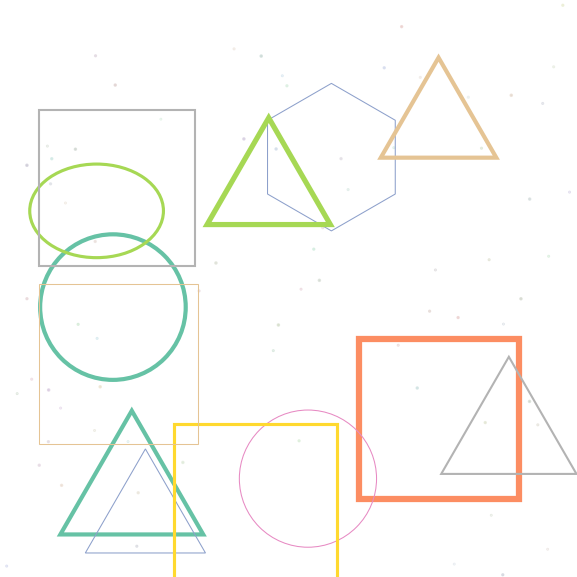[{"shape": "triangle", "thickness": 2, "radius": 0.71, "center": [0.228, 0.145]}, {"shape": "circle", "thickness": 2, "radius": 0.63, "center": [0.196, 0.467]}, {"shape": "square", "thickness": 3, "radius": 0.69, "center": [0.76, 0.274]}, {"shape": "triangle", "thickness": 0.5, "radius": 0.6, "center": [0.252, 0.102]}, {"shape": "hexagon", "thickness": 0.5, "radius": 0.64, "center": [0.574, 0.727]}, {"shape": "circle", "thickness": 0.5, "radius": 0.59, "center": [0.533, 0.17]}, {"shape": "oval", "thickness": 1.5, "radius": 0.58, "center": [0.167, 0.634]}, {"shape": "triangle", "thickness": 2.5, "radius": 0.62, "center": [0.465, 0.672]}, {"shape": "square", "thickness": 1.5, "radius": 0.71, "center": [0.442, 0.123]}, {"shape": "triangle", "thickness": 2, "radius": 0.58, "center": [0.759, 0.784]}, {"shape": "square", "thickness": 0.5, "radius": 0.69, "center": [0.205, 0.369]}, {"shape": "square", "thickness": 1, "radius": 0.67, "center": [0.202, 0.673]}, {"shape": "triangle", "thickness": 1, "radius": 0.68, "center": [0.881, 0.246]}]